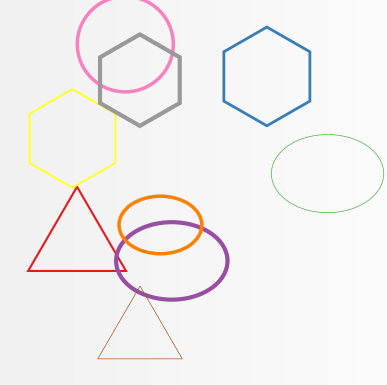[{"shape": "triangle", "thickness": 1.5, "radius": 0.73, "center": [0.199, 0.369]}, {"shape": "hexagon", "thickness": 2, "radius": 0.64, "center": [0.689, 0.801]}, {"shape": "oval", "thickness": 0.5, "radius": 0.72, "center": [0.845, 0.549]}, {"shape": "oval", "thickness": 3, "radius": 0.72, "center": [0.443, 0.322]}, {"shape": "oval", "thickness": 2.5, "radius": 0.53, "center": [0.414, 0.416]}, {"shape": "hexagon", "thickness": 1.5, "radius": 0.64, "center": [0.187, 0.641]}, {"shape": "triangle", "thickness": 0.5, "radius": 0.63, "center": [0.361, 0.131]}, {"shape": "circle", "thickness": 2.5, "radius": 0.62, "center": [0.323, 0.885]}, {"shape": "hexagon", "thickness": 3, "radius": 0.59, "center": [0.361, 0.792]}]